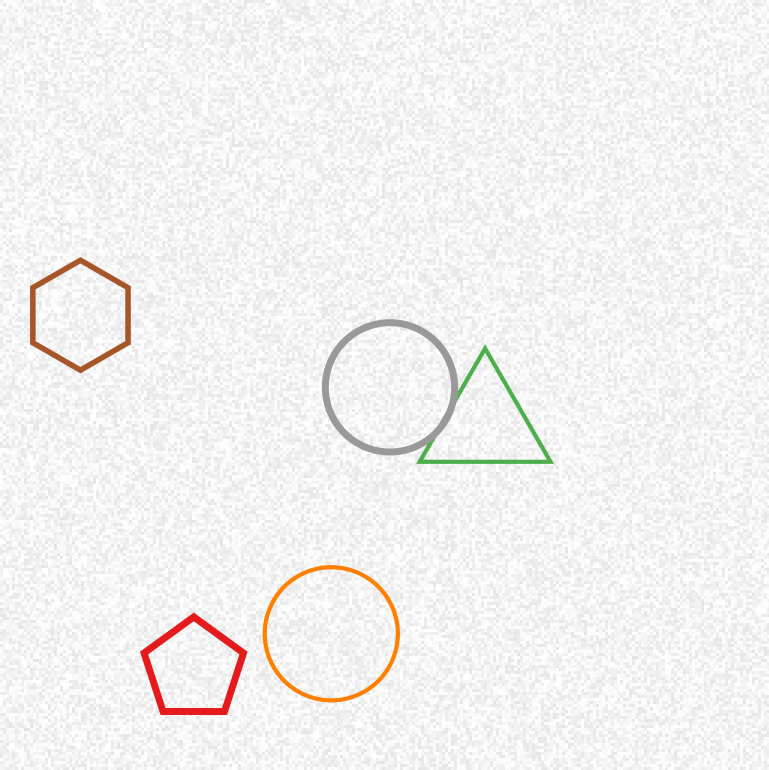[{"shape": "pentagon", "thickness": 2.5, "radius": 0.34, "center": [0.252, 0.131]}, {"shape": "triangle", "thickness": 1.5, "radius": 0.49, "center": [0.63, 0.449]}, {"shape": "circle", "thickness": 1.5, "radius": 0.43, "center": [0.43, 0.177]}, {"shape": "hexagon", "thickness": 2, "radius": 0.36, "center": [0.104, 0.591]}, {"shape": "circle", "thickness": 2.5, "radius": 0.42, "center": [0.506, 0.497]}]